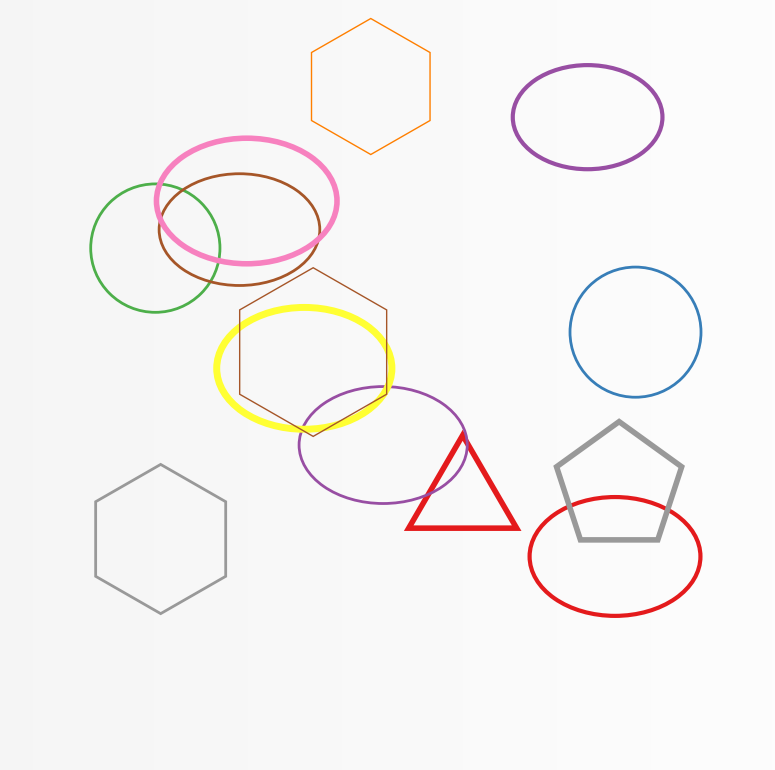[{"shape": "triangle", "thickness": 2, "radius": 0.4, "center": [0.597, 0.354]}, {"shape": "oval", "thickness": 1.5, "radius": 0.55, "center": [0.794, 0.277]}, {"shape": "circle", "thickness": 1, "radius": 0.42, "center": [0.82, 0.569]}, {"shape": "circle", "thickness": 1, "radius": 0.42, "center": [0.2, 0.678]}, {"shape": "oval", "thickness": 1, "radius": 0.54, "center": [0.494, 0.422]}, {"shape": "oval", "thickness": 1.5, "radius": 0.48, "center": [0.758, 0.848]}, {"shape": "hexagon", "thickness": 0.5, "radius": 0.44, "center": [0.478, 0.888]}, {"shape": "oval", "thickness": 2.5, "radius": 0.57, "center": [0.393, 0.522]}, {"shape": "oval", "thickness": 1, "radius": 0.52, "center": [0.309, 0.702]}, {"shape": "hexagon", "thickness": 0.5, "radius": 0.55, "center": [0.404, 0.543]}, {"shape": "oval", "thickness": 2, "radius": 0.58, "center": [0.318, 0.739]}, {"shape": "hexagon", "thickness": 1, "radius": 0.48, "center": [0.207, 0.3]}, {"shape": "pentagon", "thickness": 2, "radius": 0.42, "center": [0.799, 0.368]}]